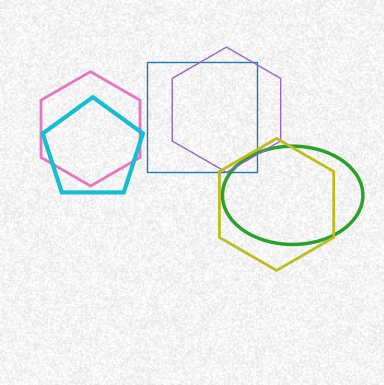[{"shape": "square", "thickness": 1, "radius": 0.71, "center": [0.525, 0.696]}, {"shape": "oval", "thickness": 2.5, "radius": 0.91, "center": [0.76, 0.493]}, {"shape": "hexagon", "thickness": 1, "radius": 0.81, "center": [0.588, 0.715]}, {"shape": "hexagon", "thickness": 2, "radius": 0.74, "center": [0.235, 0.665]}, {"shape": "hexagon", "thickness": 2, "radius": 0.86, "center": [0.718, 0.469]}, {"shape": "pentagon", "thickness": 3, "radius": 0.68, "center": [0.241, 0.611]}]